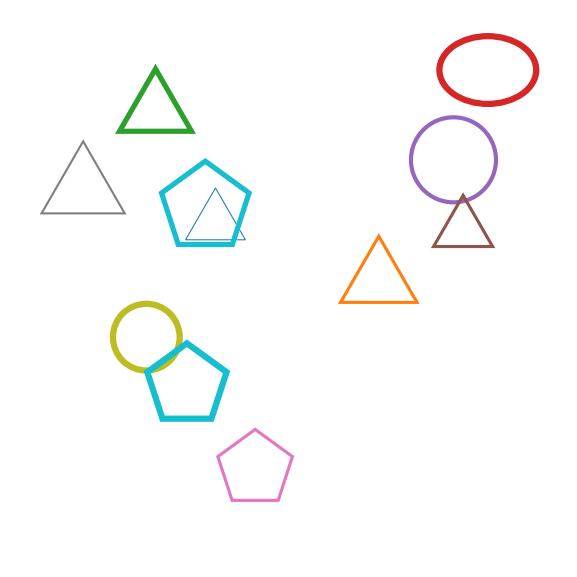[{"shape": "triangle", "thickness": 0.5, "radius": 0.3, "center": [0.373, 0.614]}, {"shape": "triangle", "thickness": 1.5, "radius": 0.38, "center": [0.656, 0.514]}, {"shape": "triangle", "thickness": 2.5, "radius": 0.36, "center": [0.269, 0.808]}, {"shape": "oval", "thickness": 3, "radius": 0.42, "center": [0.845, 0.878]}, {"shape": "circle", "thickness": 2, "radius": 0.37, "center": [0.785, 0.722]}, {"shape": "triangle", "thickness": 1.5, "radius": 0.29, "center": [0.802, 0.602]}, {"shape": "pentagon", "thickness": 1.5, "radius": 0.34, "center": [0.442, 0.188]}, {"shape": "triangle", "thickness": 1, "radius": 0.42, "center": [0.144, 0.671]}, {"shape": "circle", "thickness": 3, "radius": 0.29, "center": [0.253, 0.415]}, {"shape": "pentagon", "thickness": 3, "radius": 0.36, "center": [0.324, 0.333]}, {"shape": "pentagon", "thickness": 2.5, "radius": 0.4, "center": [0.356, 0.64]}]